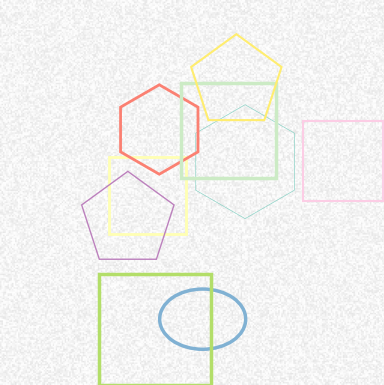[{"shape": "hexagon", "thickness": 0.5, "radius": 0.74, "center": [0.637, 0.58]}, {"shape": "square", "thickness": 2, "radius": 0.5, "center": [0.382, 0.492]}, {"shape": "hexagon", "thickness": 2, "radius": 0.58, "center": [0.414, 0.664]}, {"shape": "oval", "thickness": 2.5, "radius": 0.56, "center": [0.526, 0.171]}, {"shape": "square", "thickness": 2.5, "radius": 0.72, "center": [0.403, 0.145]}, {"shape": "square", "thickness": 1.5, "radius": 0.52, "center": [0.891, 0.582]}, {"shape": "pentagon", "thickness": 1, "radius": 0.63, "center": [0.332, 0.429]}, {"shape": "square", "thickness": 2.5, "radius": 0.62, "center": [0.594, 0.661]}, {"shape": "pentagon", "thickness": 1.5, "radius": 0.62, "center": [0.614, 0.788]}]